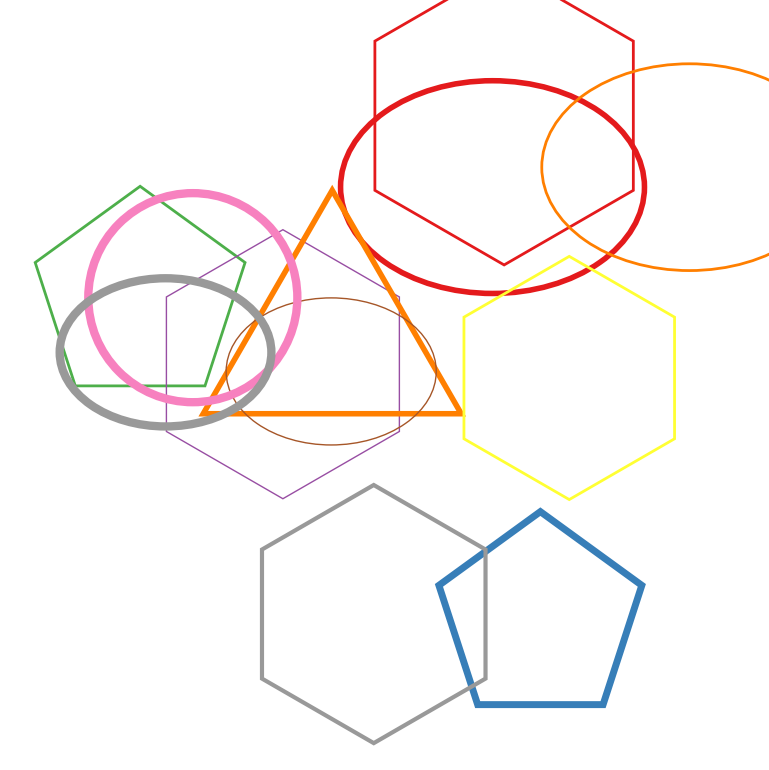[{"shape": "oval", "thickness": 2, "radius": 0.99, "center": [0.64, 0.757]}, {"shape": "hexagon", "thickness": 1, "radius": 0.97, "center": [0.655, 0.85]}, {"shape": "pentagon", "thickness": 2.5, "radius": 0.69, "center": [0.702, 0.197]}, {"shape": "pentagon", "thickness": 1, "radius": 0.72, "center": [0.182, 0.615]}, {"shape": "hexagon", "thickness": 0.5, "radius": 0.87, "center": [0.367, 0.527]}, {"shape": "oval", "thickness": 1, "radius": 0.96, "center": [0.895, 0.783]}, {"shape": "triangle", "thickness": 2, "radius": 0.97, "center": [0.431, 0.559]}, {"shape": "hexagon", "thickness": 1, "radius": 0.79, "center": [0.739, 0.509]}, {"shape": "oval", "thickness": 0.5, "radius": 0.68, "center": [0.43, 0.518]}, {"shape": "circle", "thickness": 3, "radius": 0.68, "center": [0.25, 0.613]}, {"shape": "hexagon", "thickness": 1.5, "radius": 0.84, "center": [0.485, 0.203]}, {"shape": "oval", "thickness": 3, "radius": 0.69, "center": [0.215, 0.542]}]